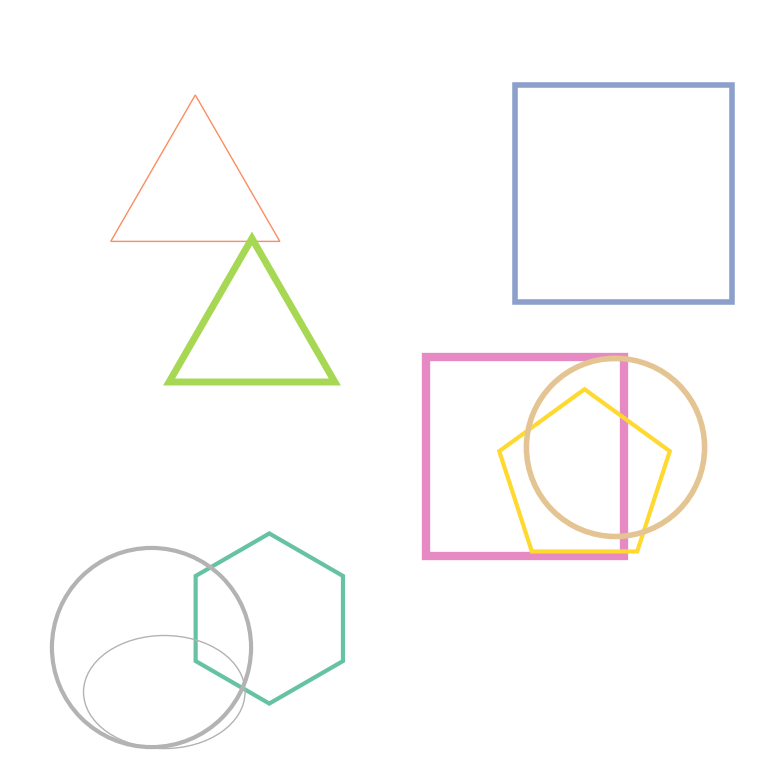[{"shape": "hexagon", "thickness": 1.5, "radius": 0.55, "center": [0.35, 0.197]}, {"shape": "triangle", "thickness": 0.5, "radius": 0.63, "center": [0.254, 0.75]}, {"shape": "square", "thickness": 2, "radius": 0.7, "center": [0.81, 0.749]}, {"shape": "square", "thickness": 3, "radius": 0.65, "center": [0.682, 0.407]}, {"shape": "triangle", "thickness": 2.5, "radius": 0.62, "center": [0.327, 0.566]}, {"shape": "pentagon", "thickness": 1.5, "radius": 0.58, "center": [0.759, 0.378]}, {"shape": "circle", "thickness": 2, "radius": 0.58, "center": [0.799, 0.419]}, {"shape": "circle", "thickness": 1.5, "radius": 0.65, "center": [0.197, 0.159]}, {"shape": "oval", "thickness": 0.5, "radius": 0.52, "center": [0.213, 0.101]}]